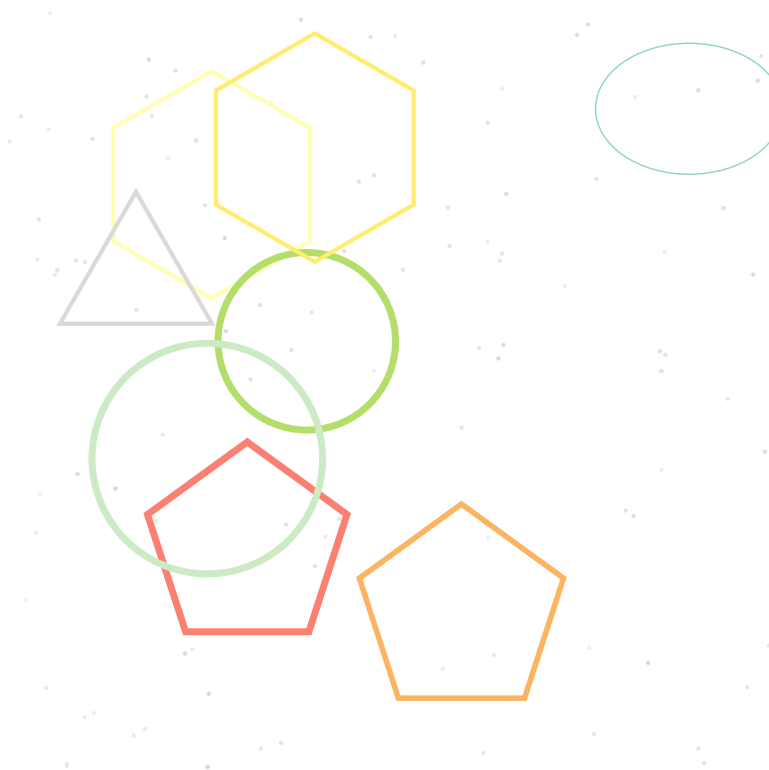[{"shape": "oval", "thickness": 0.5, "radius": 0.61, "center": [0.895, 0.859]}, {"shape": "hexagon", "thickness": 1.5, "radius": 0.74, "center": [0.275, 0.76]}, {"shape": "pentagon", "thickness": 2.5, "radius": 0.68, "center": [0.321, 0.29]}, {"shape": "pentagon", "thickness": 2, "radius": 0.7, "center": [0.599, 0.206]}, {"shape": "circle", "thickness": 2.5, "radius": 0.58, "center": [0.398, 0.557]}, {"shape": "triangle", "thickness": 1.5, "radius": 0.57, "center": [0.177, 0.637]}, {"shape": "circle", "thickness": 2.5, "radius": 0.75, "center": [0.269, 0.404]}, {"shape": "hexagon", "thickness": 1.5, "radius": 0.74, "center": [0.409, 0.808]}]